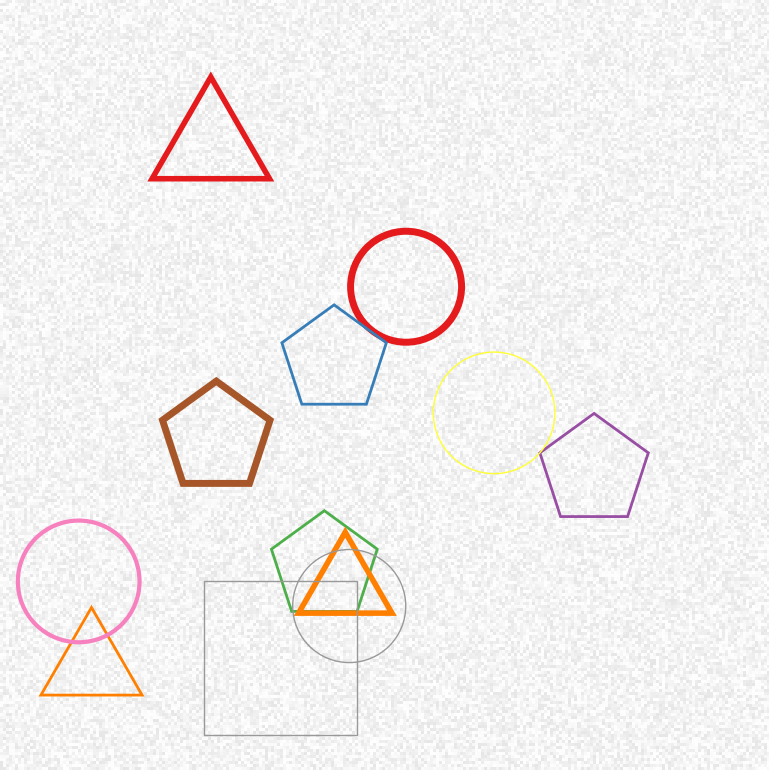[{"shape": "triangle", "thickness": 2, "radius": 0.44, "center": [0.274, 0.812]}, {"shape": "circle", "thickness": 2.5, "radius": 0.36, "center": [0.527, 0.628]}, {"shape": "pentagon", "thickness": 1, "radius": 0.36, "center": [0.434, 0.533]}, {"shape": "pentagon", "thickness": 1, "radius": 0.36, "center": [0.421, 0.264]}, {"shape": "pentagon", "thickness": 1, "radius": 0.37, "center": [0.772, 0.389]}, {"shape": "triangle", "thickness": 2, "radius": 0.35, "center": [0.448, 0.239]}, {"shape": "triangle", "thickness": 1, "radius": 0.38, "center": [0.119, 0.135]}, {"shape": "circle", "thickness": 0.5, "radius": 0.39, "center": [0.642, 0.464]}, {"shape": "pentagon", "thickness": 2.5, "radius": 0.37, "center": [0.281, 0.432]}, {"shape": "circle", "thickness": 1.5, "radius": 0.4, "center": [0.102, 0.245]}, {"shape": "square", "thickness": 0.5, "radius": 0.5, "center": [0.364, 0.145]}, {"shape": "circle", "thickness": 0.5, "radius": 0.37, "center": [0.454, 0.213]}]